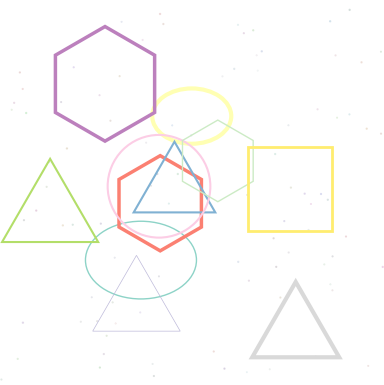[{"shape": "oval", "thickness": 1, "radius": 0.72, "center": [0.366, 0.324]}, {"shape": "oval", "thickness": 3, "radius": 0.51, "center": [0.498, 0.698]}, {"shape": "triangle", "thickness": 0.5, "radius": 0.66, "center": [0.354, 0.205]}, {"shape": "hexagon", "thickness": 2.5, "radius": 0.62, "center": [0.416, 0.472]}, {"shape": "triangle", "thickness": 1.5, "radius": 0.61, "center": [0.453, 0.51]}, {"shape": "triangle", "thickness": 1.5, "radius": 0.72, "center": [0.13, 0.443]}, {"shape": "circle", "thickness": 1.5, "radius": 0.67, "center": [0.413, 0.516]}, {"shape": "triangle", "thickness": 3, "radius": 0.65, "center": [0.768, 0.137]}, {"shape": "hexagon", "thickness": 2.5, "radius": 0.74, "center": [0.273, 0.782]}, {"shape": "hexagon", "thickness": 1, "radius": 0.53, "center": [0.566, 0.582]}, {"shape": "square", "thickness": 2, "radius": 0.55, "center": [0.753, 0.509]}]